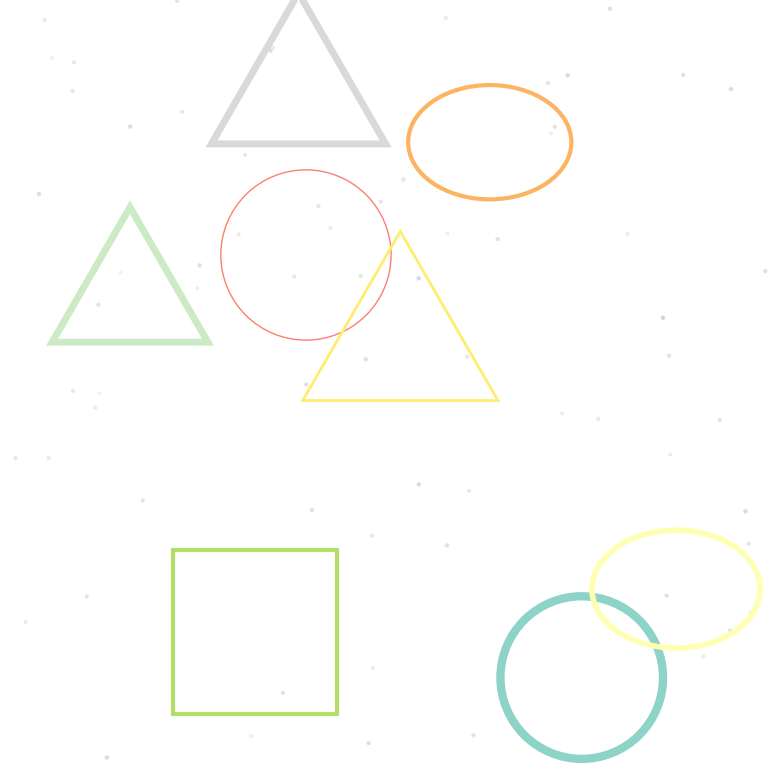[{"shape": "circle", "thickness": 3, "radius": 0.53, "center": [0.756, 0.12]}, {"shape": "oval", "thickness": 2, "radius": 0.55, "center": [0.878, 0.235]}, {"shape": "circle", "thickness": 0.5, "radius": 0.55, "center": [0.397, 0.669]}, {"shape": "oval", "thickness": 1.5, "radius": 0.53, "center": [0.636, 0.815]}, {"shape": "square", "thickness": 1.5, "radius": 0.53, "center": [0.331, 0.18]}, {"shape": "triangle", "thickness": 2.5, "radius": 0.65, "center": [0.388, 0.878]}, {"shape": "triangle", "thickness": 2.5, "radius": 0.58, "center": [0.169, 0.614]}, {"shape": "triangle", "thickness": 1, "radius": 0.73, "center": [0.52, 0.553]}]